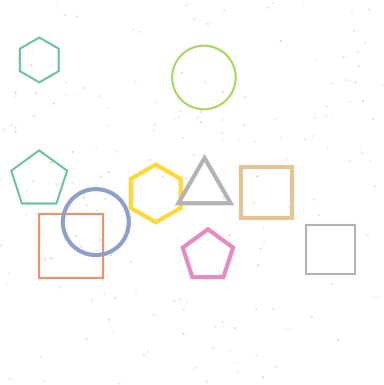[{"shape": "pentagon", "thickness": 1.5, "radius": 0.38, "center": [0.102, 0.533]}, {"shape": "hexagon", "thickness": 1.5, "radius": 0.29, "center": [0.102, 0.844]}, {"shape": "square", "thickness": 1.5, "radius": 0.41, "center": [0.184, 0.361]}, {"shape": "circle", "thickness": 3, "radius": 0.43, "center": [0.249, 0.423]}, {"shape": "pentagon", "thickness": 3, "radius": 0.34, "center": [0.54, 0.336]}, {"shape": "circle", "thickness": 1.5, "radius": 0.41, "center": [0.53, 0.799]}, {"shape": "hexagon", "thickness": 3, "radius": 0.37, "center": [0.405, 0.498]}, {"shape": "square", "thickness": 3, "radius": 0.33, "center": [0.692, 0.501]}, {"shape": "triangle", "thickness": 3, "radius": 0.39, "center": [0.531, 0.511]}, {"shape": "square", "thickness": 1.5, "radius": 0.32, "center": [0.859, 0.352]}]